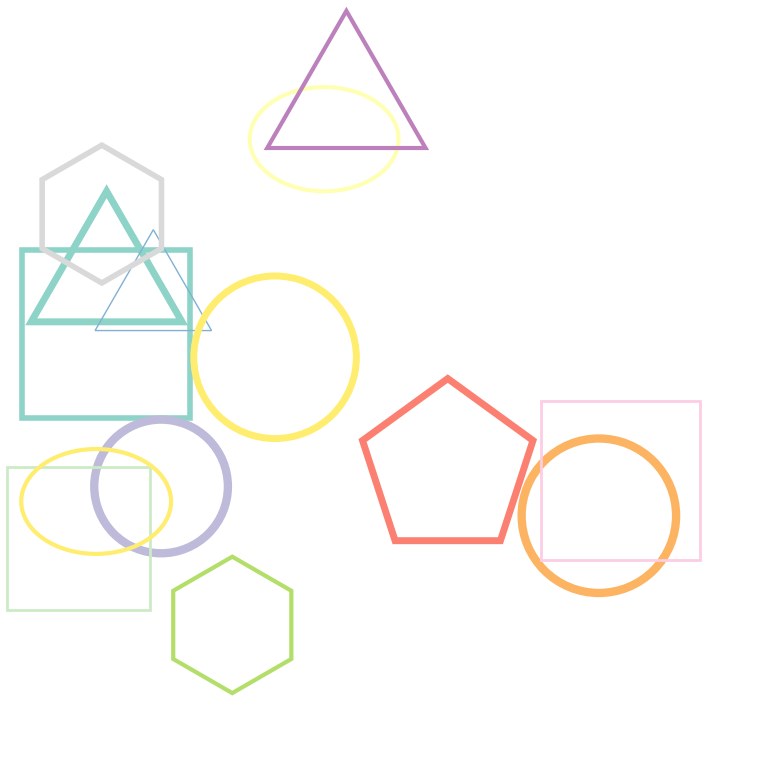[{"shape": "triangle", "thickness": 2.5, "radius": 0.57, "center": [0.138, 0.639]}, {"shape": "square", "thickness": 2, "radius": 0.54, "center": [0.138, 0.567]}, {"shape": "oval", "thickness": 1.5, "radius": 0.48, "center": [0.421, 0.819]}, {"shape": "circle", "thickness": 3, "radius": 0.43, "center": [0.209, 0.368]}, {"shape": "pentagon", "thickness": 2.5, "radius": 0.58, "center": [0.582, 0.392]}, {"shape": "triangle", "thickness": 0.5, "radius": 0.44, "center": [0.199, 0.614]}, {"shape": "circle", "thickness": 3, "radius": 0.5, "center": [0.778, 0.33]}, {"shape": "hexagon", "thickness": 1.5, "radius": 0.44, "center": [0.302, 0.188]}, {"shape": "square", "thickness": 1, "radius": 0.52, "center": [0.806, 0.376]}, {"shape": "hexagon", "thickness": 2, "radius": 0.45, "center": [0.132, 0.722]}, {"shape": "triangle", "thickness": 1.5, "radius": 0.59, "center": [0.45, 0.867]}, {"shape": "square", "thickness": 1, "radius": 0.47, "center": [0.102, 0.301]}, {"shape": "circle", "thickness": 2.5, "radius": 0.53, "center": [0.357, 0.536]}, {"shape": "oval", "thickness": 1.5, "radius": 0.49, "center": [0.125, 0.349]}]